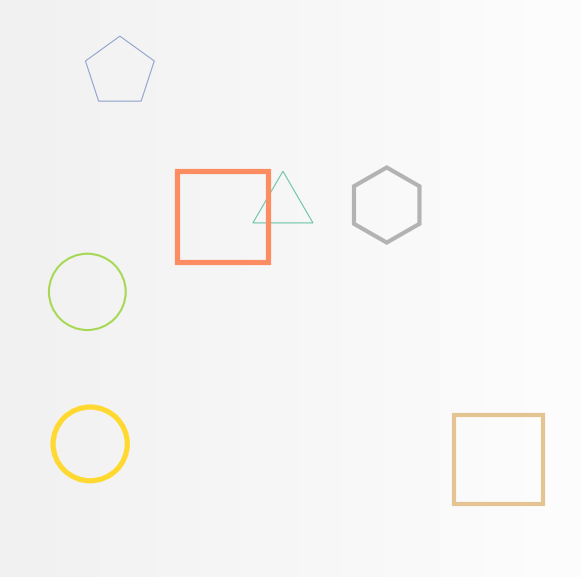[{"shape": "triangle", "thickness": 0.5, "radius": 0.3, "center": [0.487, 0.643]}, {"shape": "square", "thickness": 2.5, "radius": 0.39, "center": [0.383, 0.624]}, {"shape": "pentagon", "thickness": 0.5, "radius": 0.31, "center": [0.206, 0.874]}, {"shape": "circle", "thickness": 1, "radius": 0.33, "center": [0.15, 0.494]}, {"shape": "circle", "thickness": 2.5, "radius": 0.32, "center": [0.155, 0.23]}, {"shape": "square", "thickness": 2, "radius": 0.38, "center": [0.857, 0.204]}, {"shape": "hexagon", "thickness": 2, "radius": 0.33, "center": [0.665, 0.644]}]